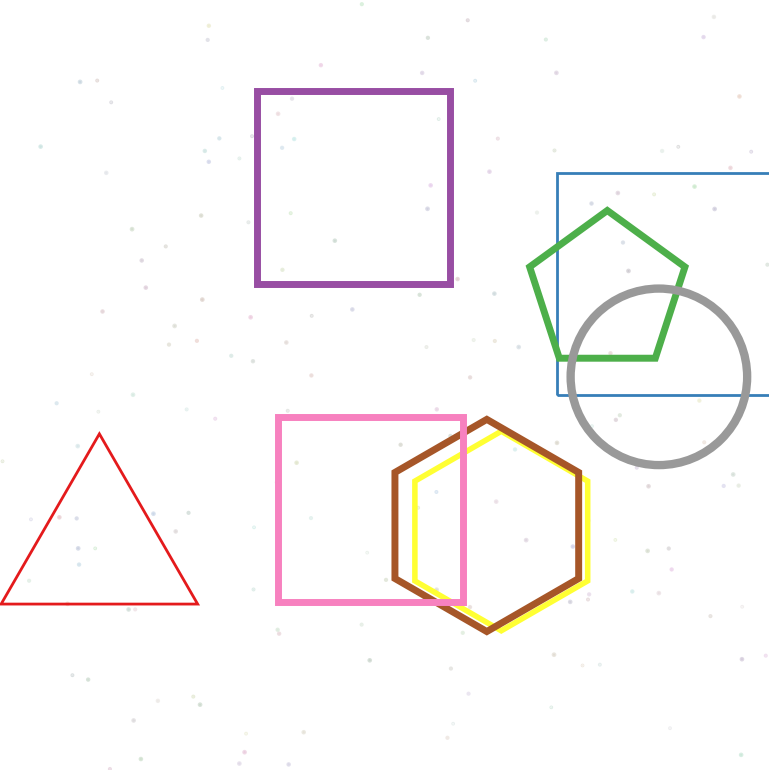[{"shape": "triangle", "thickness": 1, "radius": 0.74, "center": [0.129, 0.289]}, {"shape": "square", "thickness": 1, "radius": 0.72, "center": [0.868, 0.631]}, {"shape": "pentagon", "thickness": 2.5, "radius": 0.53, "center": [0.789, 0.621]}, {"shape": "square", "thickness": 2.5, "radius": 0.63, "center": [0.46, 0.757]}, {"shape": "hexagon", "thickness": 2, "radius": 0.65, "center": [0.651, 0.31]}, {"shape": "hexagon", "thickness": 2.5, "radius": 0.69, "center": [0.632, 0.318]}, {"shape": "square", "thickness": 2.5, "radius": 0.6, "center": [0.481, 0.338]}, {"shape": "circle", "thickness": 3, "radius": 0.57, "center": [0.856, 0.511]}]